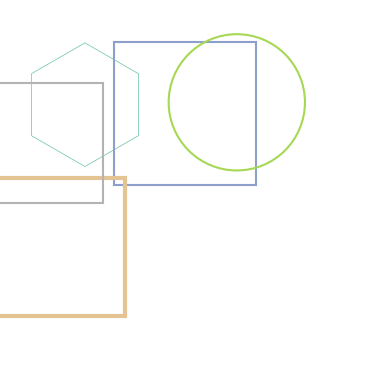[{"shape": "hexagon", "thickness": 0.5, "radius": 0.8, "center": [0.221, 0.728]}, {"shape": "square", "thickness": 1.5, "radius": 0.93, "center": [0.481, 0.706]}, {"shape": "circle", "thickness": 1.5, "radius": 0.88, "center": [0.615, 0.734]}, {"shape": "square", "thickness": 3, "radius": 0.89, "center": [0.145, 0.359]}, {"shape": "square", "thickness": 1.5, "radius": 0.78, "center": [0.112, 0.629]}]